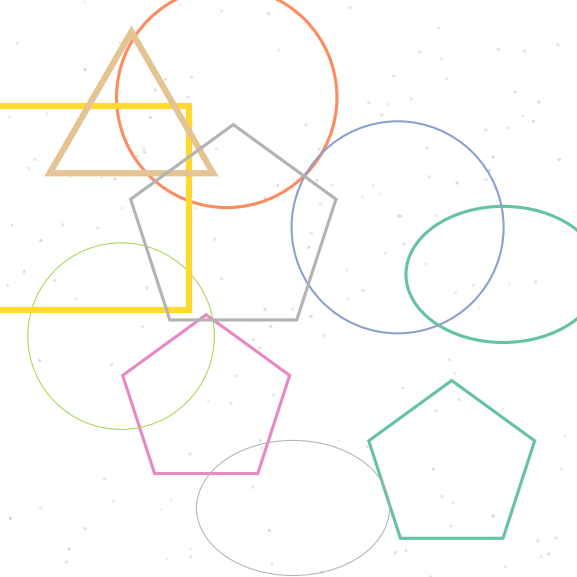[{"shape": "pentagon", "thickness": 1.5, "radius": 0.76, "center": [0.782, 0.189]}, {"shape": "oval", "thickness": 1.5, "radius": 0.84, "center": [0.871, 0.524]}, {"shape": "circle", "thickness": 1.5, "radius": 0.95, "center": [0.393, 0.831]}, {"shape": "circle", "thickness": 1, "radius": 0.92, "center": [0.688, 0.605]}, {"shape": "pentagon", "thickness": 1.5, "radius": 0.76, "center": [0.357, 0.302]}, {"shape": "circle", "thickness": 0.5, "radius": 0.81, "center": [0.21, 0.417]}, {"shape": "square", "thickness": 3, "radius": 0.88, "center": [0.15, 0.639]}, {"shape": "triangle", "thickness": 3, "radius": 0.82, "center": [0.228, 0.781]}, {"shape": "pentagon", "thickness": 1.5, "radius": 0.93, "center": [0.404, 0.596]}, {"shape": "oval", "thickness": 0.5, "radius": 0.84, "center": [0.507, 0.12]}]